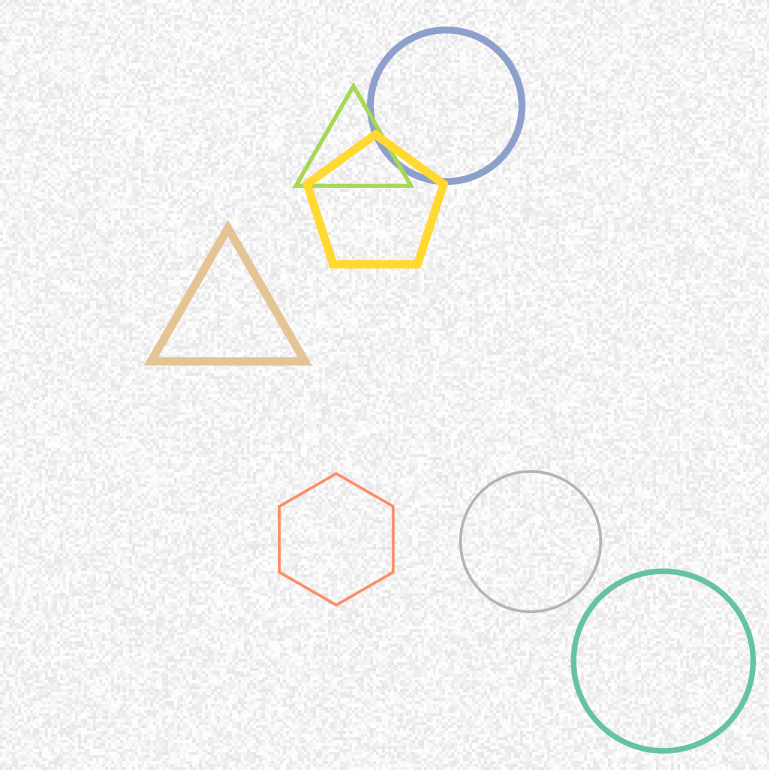[{"shape": "circle", "thickness": 2, "radius": 0.58, "center": [0.861, 0.141]}, {"shape": "hexagon", "thickness": 1, "radius": 0.43, "center": [0.437, 0.3]}, {"shape": "circle", "thickness": 2.5, "radius": 0.49, "center": [0.579, 0.863]}, {"shape": "triangle", "thickness": 1.5, "radius": 0.43, "center": [0.459, 0.802]}, {"shape": "pentagon", "thickness": 3, "radius": 0.47, "center": [0.487, 0.732]}, {"shape": "triangle", "thickness": 3, "radius": 0.58, "center": [0.296, 0.588]}, {"shape": "circle", "thickness": 1, "radius": 0.46, "center": [0.689, 0.297]}]